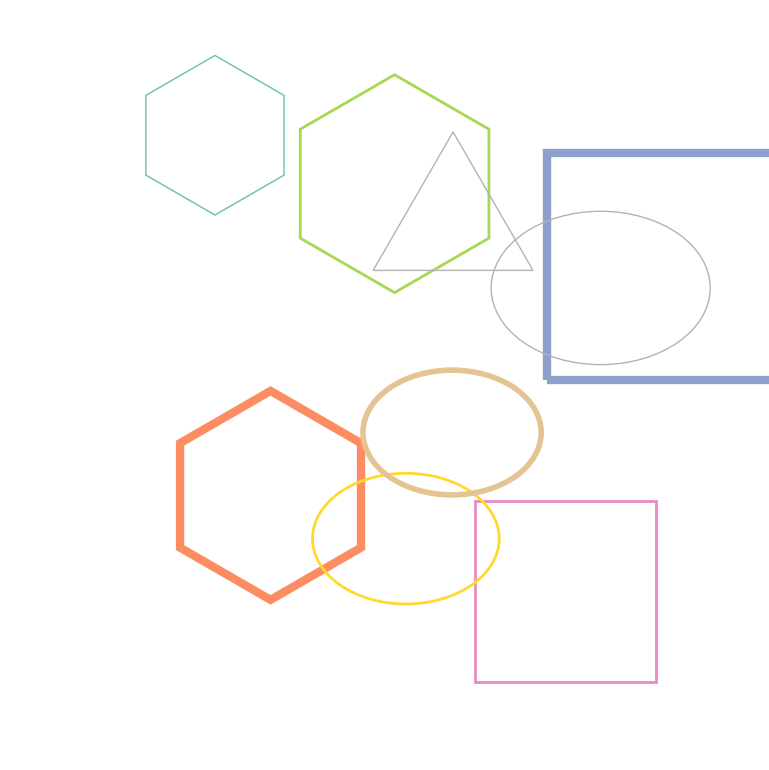[{"shape": "hexagon", "thickness": 0.5, "radius": 0.52, "center": [0.279, 0.824]}, {"shape": "hexagon", "thickness": 3, "radius": 0.68, "center": [0.351, 0.357]}, {"shape": "square", "thickness": 3, "radius": 0.74, "center": [0.858, 0.654]}, {"shape": "square", "thickness": 1, "radius": 0.59, "center": [0.734, 0.232]}, {"shape": "hexagon", "thickness": 1, "radius": 0.71, "center": [0.512, 0.761]}, {"shape": "oval", "thickness": 1, "radius": 0.61, "center": [0.527, 0.3]}, {"shape": "oval", "thickness": 2, "radius": 0.58, "center": [0.587, 0.438]}, {"shape": "oval", "thickness": 0.5, "radius": 0.71, "center": [0.78, 0.626]}, {"shape": "triangle", "thickness": 0.5, "radius": 0.6, "center": [0.588, 0.709]}]